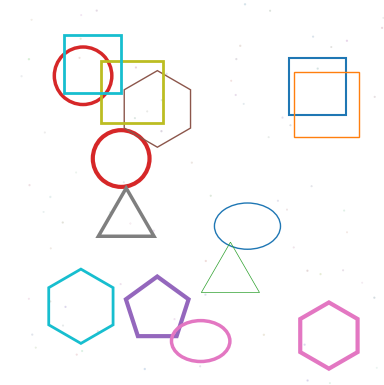[{"shape": "oval", "thickness": 1, "radius": 0.43, "center": [0.643, 0.413]}, {"shape": "square", "thickness": 1.5, "radius": 0.37, "center": [0.825, 0.774]}, {"shape": "square", "thickness": 1, "radius": 0.42, "center": [0.849, 0.73]}, {"shape": "triangle", "thickness": 0.5, "radius": 0.44, "center": [0.599, 0.284]}, {"shape": "circle", "thickness": 2.5, "radius": 0.37, "center": [0.216, 0.803]}, {"shape": "circle", "thickness": 3, "radius": 0.37, "center": [0.315, 0.588]}, {"shape": "pentagon", "thickness": 3, "radius": 0.43, "center": [0.408, 0.196]}, {"shape": "hexagon", "thickness": 1, "radius": 0.5, "center": [0.409, 0.717]}, {"shape": "hexagon", "thickness": 3, "radius": 0.43, "center": [0.854, 0.128]}, {"shape": "oval", "thickness": 2.5, "radius": 0.38, "center": [0.521, 0.114]}, {"shape": "triangle", "thickness": 2.5, "radius": 0.42, "center": [0.328, 0.428]}, {"shape": "square", "thickness": 2, "radius": 0.4, "center": [0.343, 0.761]}, {"shape": "hexagon", "thickness": 2, "radius": 0.48, "center": [0.21, 0.205]}, {"shape": "square", "thickness": 2, "radius": 0.37, "center": [0.24, 0.834]}]